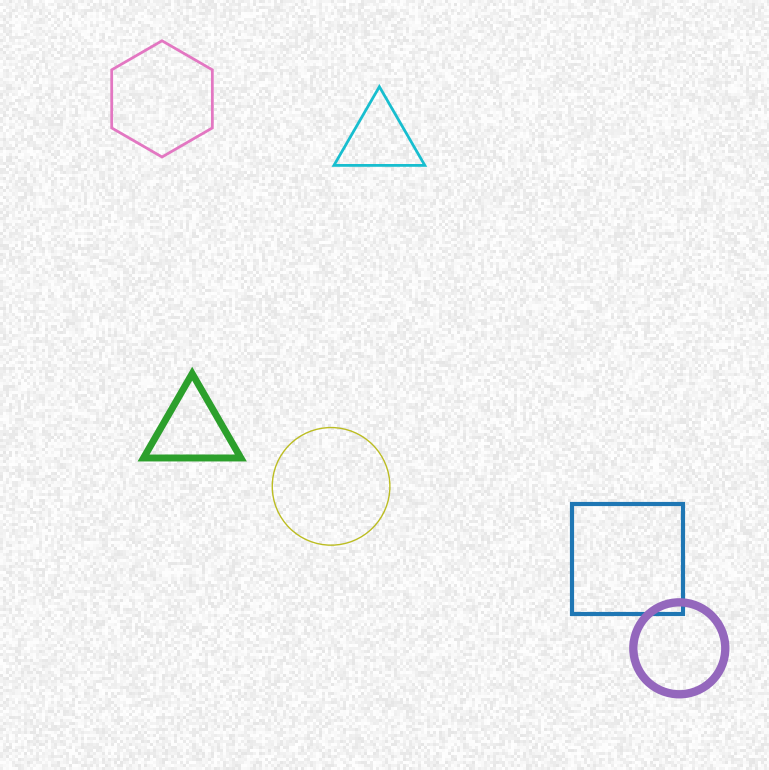[{"shape": "square", "thickness": 1.5, "radius": 0.36, "center": [0.815, 0.274]}, {"shape": "triangle", "thickness": 2.5, "radius": 0.36, "center": [0.25, 0.442]}, {"shape": "circle", "thickness": 3, "radius": 0.3, "center": [0.882, 0.158]}, {"shape": "hexagon", "thickness": 1, "radius": 0.38, "center": [0.21, 0.872]}, {"shape": "circle", "thickness": 0.5, "radius": 0.38, "center": [0.43, 0.368]}, {"shape": "triangle", "thickness": 1, "radius": 0.34, "center": [0.493, 0.819]}]